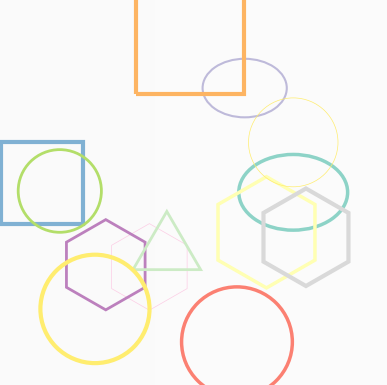[{"shape": "oval", "thickness": 2.5, "radius": 0.7, "center": [0.757, 0.501]}, {"shape": "hexagon", "thickness": 2.5, "radius": 0.72, "center": [0.688, 0.397]}, {"shape": "oval", "thickness": 1.5, "radius": 0.54, "center": [0.631, 0.771]}, {"shape": "circle", "thickness": 2.5, "radius": 0.71, "center": [0.612, 0.112]}, {"shape": "square", "thickness": 3, "radius": 0.53, "center": [0.109, 0.525]}, {"shape": "square", "thickness": 3, "radius": 0.7, "center": [0.49, 0.897]}, {"shape": "circle", "thickness": 2, "radius": 0.54, "center": [0.154, 0.504]}, {"shape": "hexagon", "thickness": 0.5, "radius": 0.56, "center": [0.385, 0.307]}, {"shape": "hexagon", "thickness": 3, "radius": 0.63, "center": [0.79, 0.384]}, {"shape": "hexagon", "thickness": 2, "radius": 0.59, "center": [0.273, 0.312]}, {"shape": "triangle", "thickness": 2, "radius": 0.5, "center": [0.431, 0.35]}, {"shape": "circle", "thickness": 3, "radius": 0.7, "center": [0.245, 0.198]}, {"shape": "circle", "thickness": 0.5, "radius": 0.58, "center": [0.757, 0.63]}]